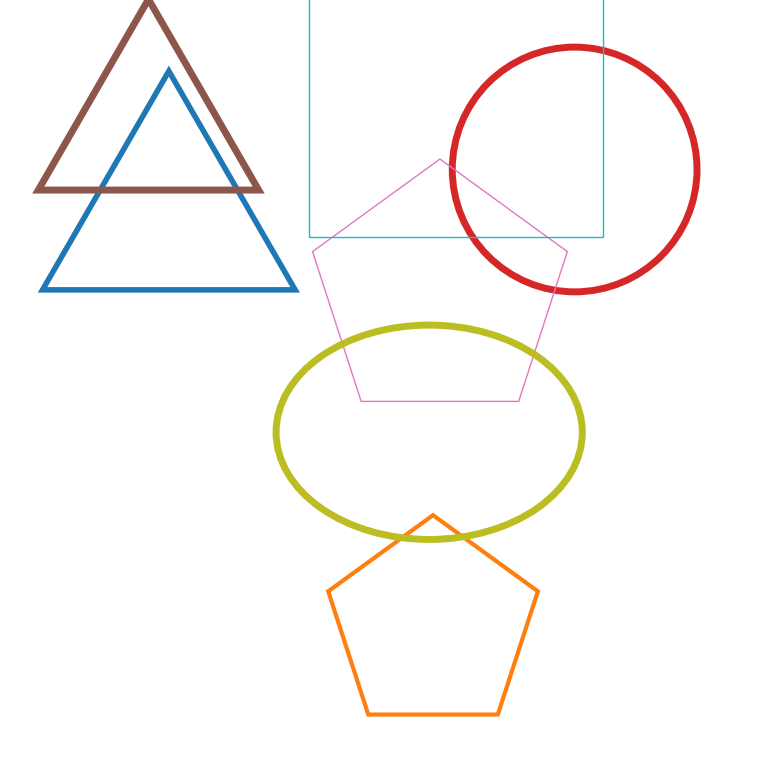[{"shape": "triangle", "thickness": 2, "radius": 0.95, "center": [0.219, 0.718]}, {"shape": "pentagon", "thickness": 1.5, "radius": 0.72, "center": [0.562, 0.188]}, {"shape": "circle", "thickness": 2.5, "radius": 0.79, "center": [0.746, 0.78]}, {"shape": "triangle", "thickness": 2.5, "radius": 0.83, "center": [0.193, 0.836]}, {"shape": "pentagon", "thickness": 0.5, "radius": 0.87, "center": [0.571, 0.619]}, {"shape": "oval", "thickness": 2.5, "radius": 0.99, "center": [0.557, 0.439]}, {"shape": "square", "thickness": 0.5, "radius": 0.95, "center": [0.593, 0.883]}]